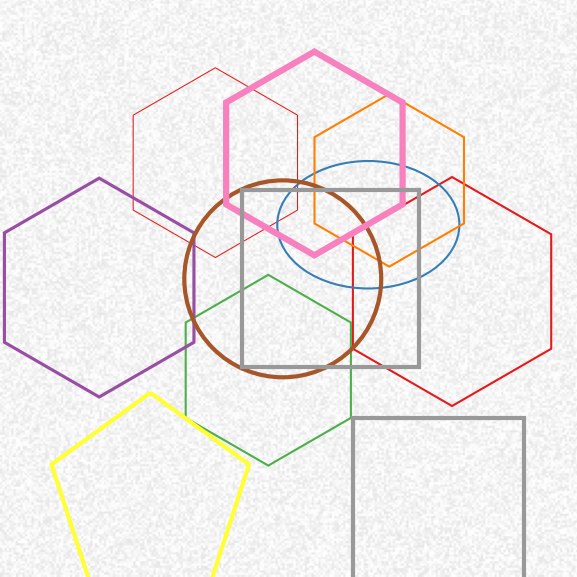[{"shape": "hexagon", "thickness": 0.5, "radius": 0.82, "center": [0.373, 0.718]}, {"shape": "hexagon", "thickness": 1, "radius": 0.99, "center": [0.783, 0.494]}, {"shape": "oval", "thickness": 1, "radius": 0.79, "center": [0.638, 0.61]}, {"shape": "hexagon", "thickness": 1, "radius": 0.83, "center": [0.465, 0.358]}, {"shape": "hexagon", "thickness": 1.5, "radius": 0.95, "center": [0.172, 0.501]}, {"shape": "hexagon", "thickness": 1, "radius": 0.75, "center": [0.674, 0.687]}, {"shape": "pentagon", "thickness": 2, "radius": 0.9, "center": [0.26, 0.139]}, {"shape": "circle", "thickness": 2, "radius": 0.85, "center": [0.49, 0.516]}, {"shape": "hexagon", "thickness": 3, "radius": 0.88, "center": [0.544, 0.733]}, {"shape": "square", "thickness": 2, "radius": 0.76, "center": [0.572, 0.517]}, {"shape": "square", "thickness": 2, "radius": 0.74, "center": [0.759, 0.128]}]